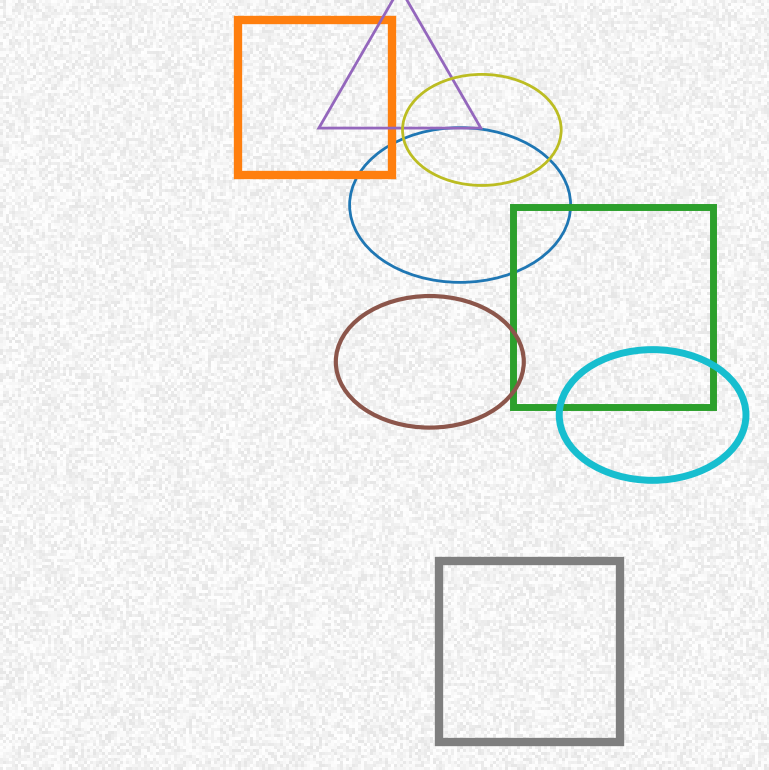[{"shape": "oval", "thickness": 1, "radius": 0.72, "center": [0.598, 0.734]}, {"shape": "square", "thickness": 3, "radius": 0.5, "center": [0.409, 0.873]}, {"shape": "square", "thickness": 2.5, "radius": 0.65, "center": [0.796, 0.602]}, {"shape": "triangle", "thickness": 1, "radius": 0.61, "center": [0.519, 0.894]}, {"shape": "oval", "thickness": 1.5, "radius": 0.61, "center": [0.558, 0.53]}, {"shape": "square", "thickness": 3, "radius": 0.59, "center": [0.688, 0.154]}, {"shape": "oval", "thickness": 1, "radius": 0.52, "center": [0.626, 0.831]}, {"shape": "oval", "thickness": 2.5, "radius": 0.61, "center": [0.848, 0.461]}]